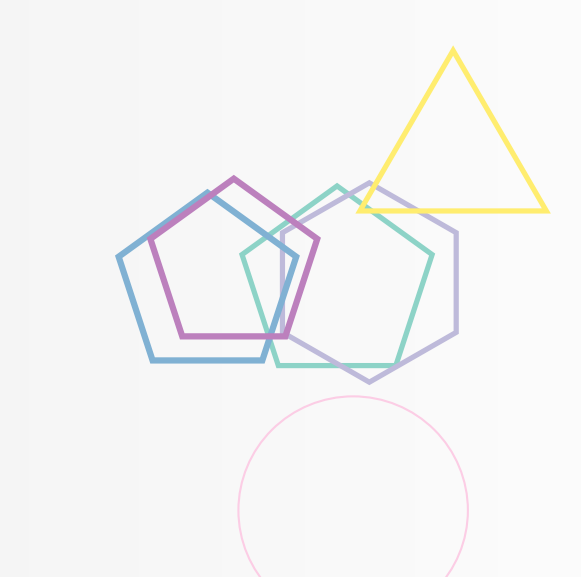[{"shape": "pentagon", "thickness": 2.5, "radius": 0.86, "center": [0.58, 0.505]}, {"shape": "hexagon", "thickness": 2.5, "radius": 0.86, "center": [0.635, 0.51]}, {"shape": "pentagon", "thickness": 3, "radius": 0.8, "center": [0.357, 0.505]}, {"shape": "circle", "thickness": 1, "radius": 0.99, "center": [0.608, 0.115]}, {"shape": "pentagon", "thickness": 3, "radius": 0.75, "center": [0.402, 0.539]}, {"shape": "triangle", "thickness": 2.5, "radius": 0.93, "center": [0.78, 0.726]}]